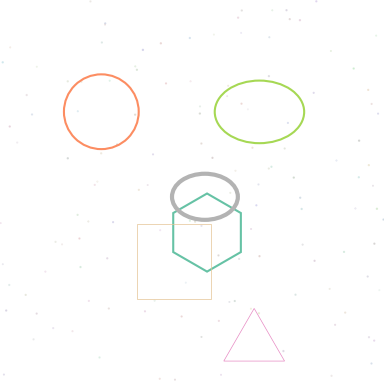[{"shape": "hexagon", "thickness": 1.5, "radius": 0.51, "center": [0.538, 0.396]}, {"shape": "circle", "thickness": 1.5, "radius": 0.49, "center": [0.263, 0.71]}, {"shape": "triangle", "thickness": 0.5, "radius": 0.46, "center": [0.66, 0.108]}, {"shape": "oval", "thickness": 1.5, "radius": 0.58, "center": [0.674, 0.709]}, {"shape": "square", "thickness": 0.5, "radius": 0.48, "center": [0.453, 0.321]}, {"shape": "oval", "thickness": 3, "radius": 0.43, "center": [0.532, 0.489]}]